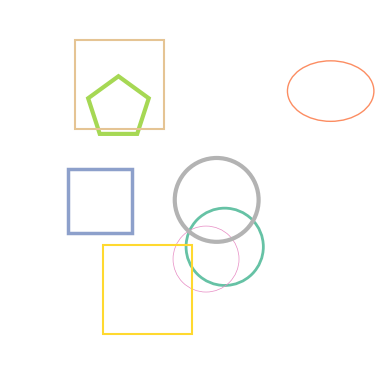[{"shape": "circle", "thickness": 2, "radius": 0.5, "center": [0.584, 0.359]}, {"shape": "oval", "thickness": 1, "radius": 0.56, "center": [0.859, 0.763]}, {"shape": "square", "thickness": 2.5, "radius": 0.41, "center": [0.26, 0.477]}, {"shape": "circle", "thickness": 0.5, "radius": 0.43, "center": [0.535, 0.327]}, {"shape": "pentagon", "thickness": 3, "radius": 0.41, "center": [0.308, 0.719]}, {"shape": "square", "thickness": 1.5, "radius": 0.57, "center": [0.383, 0.248]}, {"shape": "square", "thickness": 1.5, "radius": 0.58, "center": [0.312, 0.78]}, {"shape": "circle", "thickness": 3, "radius": 0.54, "center": [0.563, 0.481]}]